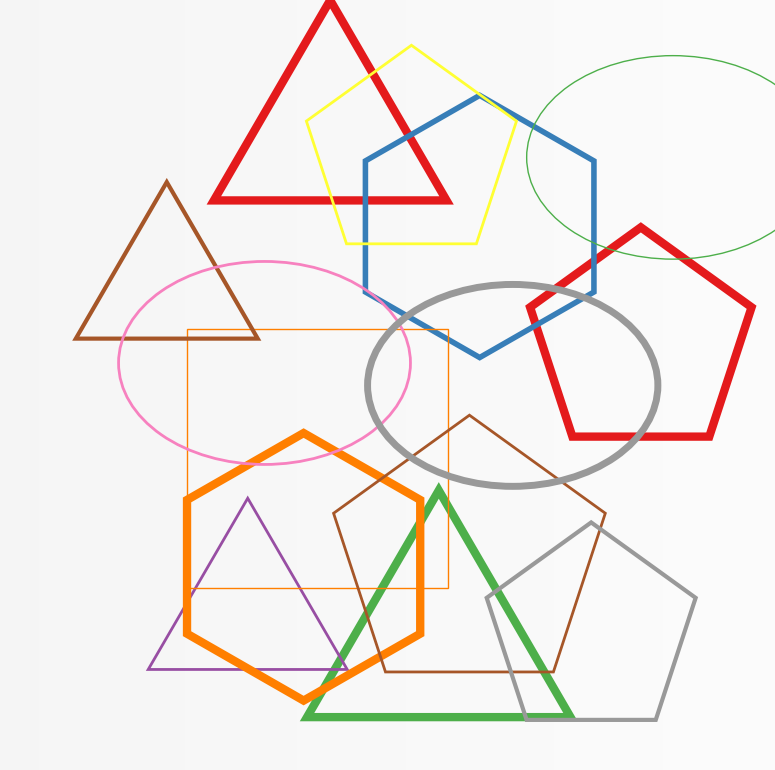[{"shape": "pentagon", "thickness": 3, "radius": 0.75, "center": [0.827, 0.555]}, {"shape": "triangle", "thickness": 3, "radius": 0.87, "center": [0.426, 0.826]}, {"shape": "hexagon", "thickness": 2, "radius": 0.85, "center": [0.619, 0.706]}, {"shape": "oval", "thickness": 0.5, "radius": 0.94, "center": [0.868, 0.796]}, {"shape": "triangle", "thickness": 3, "radius": 0.98, "center": [0.566, 0.167]}, {"shape": "triangle", "thickness": 1, "radius": 0.74, "center": [0.32, 0.205]}, {"shape": "hexagon", "thickness": 3, "radius": 0.87, "center": [0.392, 0.264]}, {"shape": "square", "thickness": 0.5, "radius": 0.84, "center": [0.41, 0.404]}, {"shape": "pentagon", "thickness": 1, "radius": 0.71, "center": [0.531, 0.799]}, {"shape": "pentagon", "thickness": 1, "radius": 0.92, "center": [0.606, 0.276]}, {"shape": "triangle", "thickness": 1.5, "radius": 0.68, "center": [0.215, 0.628]}, {"shape": "oval", "thickness": 1, "radius": 0.94, "center": [0.341, 0.529]}, {"shape": "oval", "thickness": 2.5, "radius": 0.94, "center": [0.662, 0.499]}, {"shape": "pentagon", "thickness": 1.5, "radius": 0.71, "center": [0.763, 0.18]}]